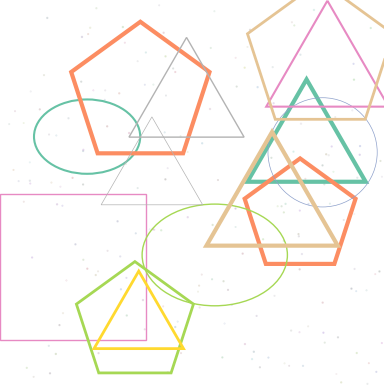[{"shape": "triangle", "thickness": 3, "radius": 0.89, "center": [0.796, 0.617]}, {"shape": "oval", "thickness": 1.5, "radius": 0.69, "center": [0.226, 0.645]}, {"shape": "pentagon", "thickness": 3, "radius": 0.76, "center": [0.779, 0.437]}, {"shape": "pentagon", "thickness": 3, "radius": 0.94, "center": [0.365, 0.755]}, {"shape": "circle", "thickness": 0.5, "radius": 0.71, "center": [0.838, 0.604]}, {"shape": "triangle", "thickness": 1.5, "radius": 0.92, "center": [0.85, 0.815]}, {"shape": "square", "thickness": 1, "radius": 0.94, "center": [0.189, 0.307]}, {"shape": "pentagon", "thickness": 2, "radius": 0.8, "center": [0.35, 0.161]}, {"shape": "oval", "thickness": 1, "radius": 0.94, "center": [0.558, 0.338]}, {"shape": "triangle", "thickness": 2, "radius": 0.67, "center": [0.36, 0.162]}, {"shape": "triangle", "thickness": 3, "radius": 0.98, "center": [0.707, 0.46]}, {"shape": "pentagon", "thickness": 2, "radius": 0.99, "center": [0.832, 0.851]}, {"shape": "triangle", "thickness": 1, "radius": 0.86, "center": [0.485, 0.73]}, {"shape": "triangle", "thickness": 0.5, "radius": 0.76, "center": [0.395, 0.544]}]